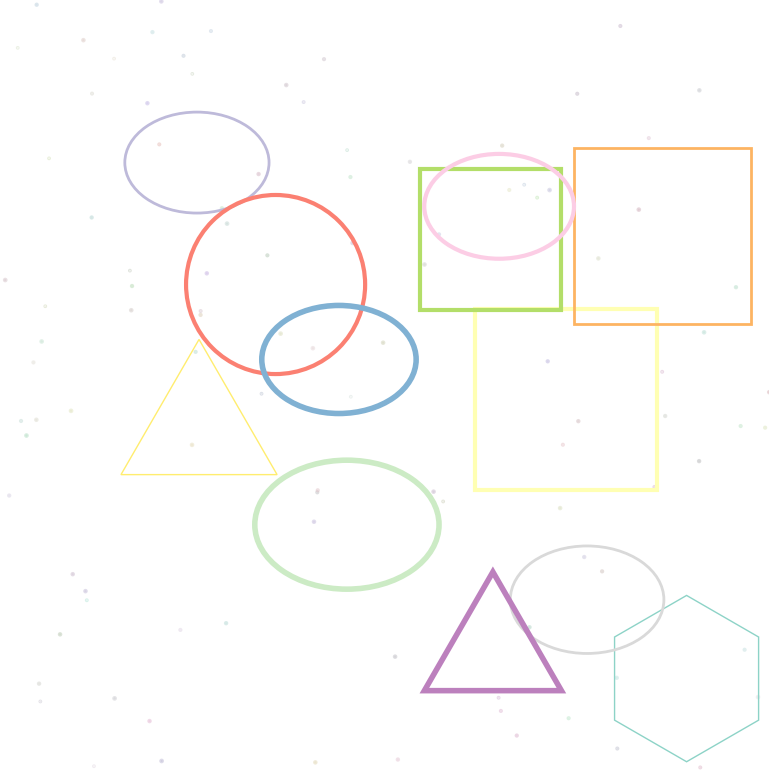[{"shape": "hexagon", "thickness": 0.5, "radius": 0.54, "center": [0.892, 0.119]}, {"shape": "square", "thickness": 1.5, "radius": 0.59, "center": [0.735, 0.481]}, {"shape": "oval", "thickness": 1, "radius": 0.47, "center": [0.256, 0.789]}, {"shape": "circle", "thickness": 1.5, "radius": 0.58, "center": [0.358, 0.63]}, {"shape": "oval", "thickness": 2, "radius": 0.5, "center": [0.44, 0.533]}, {"shape": "square", "thickness": 1, "radius": 0.57, "center": [0.861, 0.693]}, {"shape": "square", "thickness": 1.5, "radius": 0.46, "center": [0.637, 0.689]}, {"shape": "oval", "thickness": 1.5, "radius": 0.49, "center": [0.648, 0.732]}, {"shape": "oval", "thickness": 1, "radius": 0.5, "center": [0.762, 0.221]}, {"shape": "triangle", "thickness": 2, "radius": 0.51, "center": [0.64, 0.154]}, {"shape": "oval", "thickness": 2, "radius": 0.6, "center": [0.451, 0.319]}, {"shape": "triangle", "thickness": 0.5, "radius": 0.59, "center": [0.258, 0.442]}]